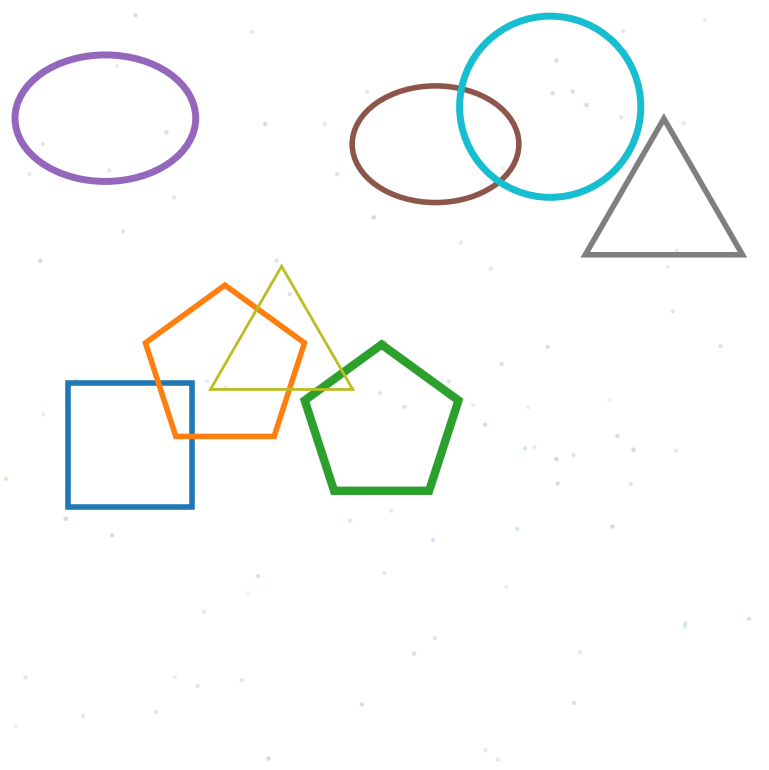[{"shape": "square", "thickness": 2, "radius": 0.4, "center": [0.169, 0.422]}, {"shape": "pentagon", "thickness": 2, "radius": 0.54, "center": [0.292, 0.521]}, {"shape": "pentagon", "thickness": 3, "radius": 0.52, "center": [0.496, 0.448]}, {"shape": "oval", "thickness": 2.5, "radius": 0.59, "center": [0.137, 0.847]}, {"shape": "oval", "thickness": 2, "radius": 0.54, "center": [0.566, 0.813]}, {"shape": "triangle", "thickness": 2, "radius": 0.59, "center": [0.862, 0.728]}, {"shape": "triangle", "thickness": 1, "radius": 0.53, "center": [0.366, 0.548]}, {"shape": "circle", "thickness": 2.5, "radius": 0.59, "center": [0.715, 0.861]}]